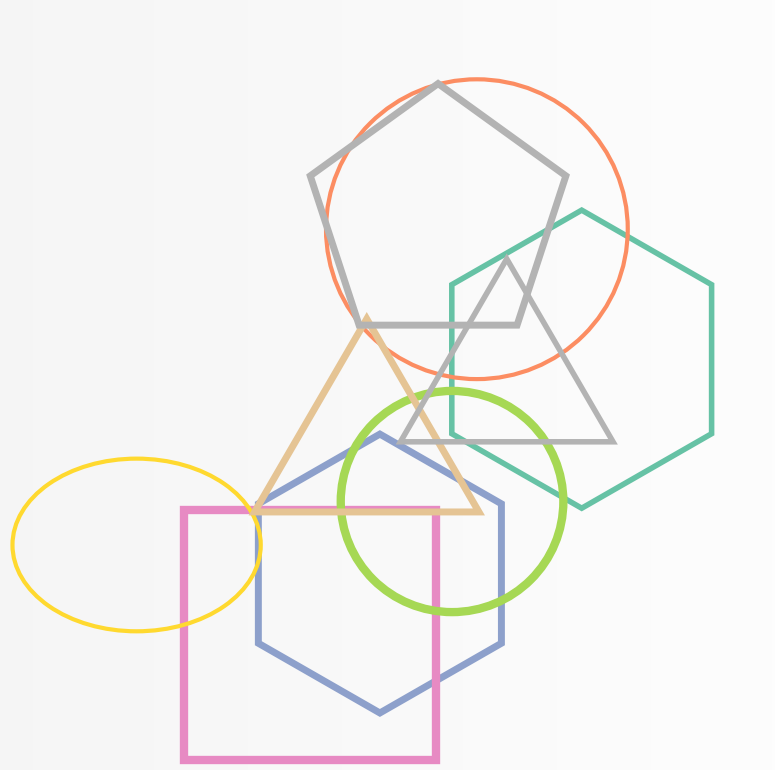[{"shape": "hexagon", "thickness": 2, "radius": 0.97, "center": [0.751, 0.534]}, {"shape": "circle", "thickness": 1.5, "radius": 0.97, "center": [0.615, 0.702]}, {"shape": "hexagon", "thickness": 2.5, "radius": 0.91, "center": [0.49, 0.255]}, {"shape": "square", "thickness": 3, "radius": 0.81, "center": [0.4, 0.175]}, {"shape": "circle", "thickness": 3, "radius": 0.72, "center": [0.583, 0.349]}, {"shape": "oval", "thickness": 1.5, "radius": 0.8, "center": [0.176, 0.292]}, {"shape": "triangle", "thickness": 2.5, "radius": 0.84, "center": [0.473, 0.419]}, {"shape": "triangle", "thickness": 2, "radius": 0.79, "center": [0.654, 0.505]}, {"shape": "pentagon", "thickness": 2.5, "radius": 0.87, "center": [0.565, 0.718]}]